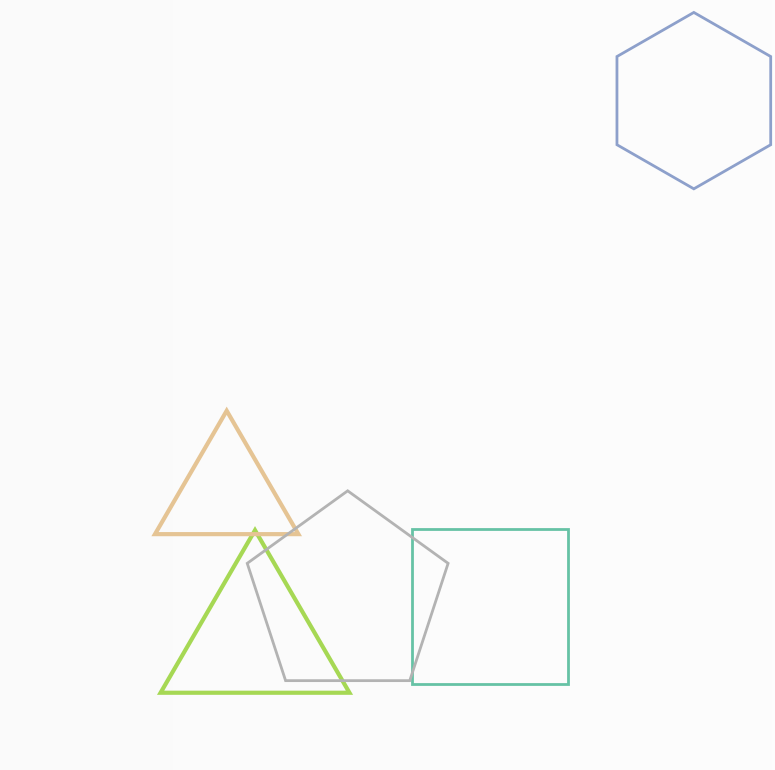[{"shape": "square", "thickness": 1, "radius": 0.5, "center": [0.632, 0.212]}, {"shape": "hexagon", "thickness": 1, "radius": 0.57, "center": [0.895, 0.869]}, {"shape": "triangle", "thickness": 1.5, "radius": 0.7, "center": [0.329, 0.171]}, {"shape": "triangle", "thickness": 1.5, "radius": 0.53, "center": [0.293, 0.36]}, {"shape": "pentagon", "thickness": 1, "radius": 0.68, "center": [0.449, 0.226]}]